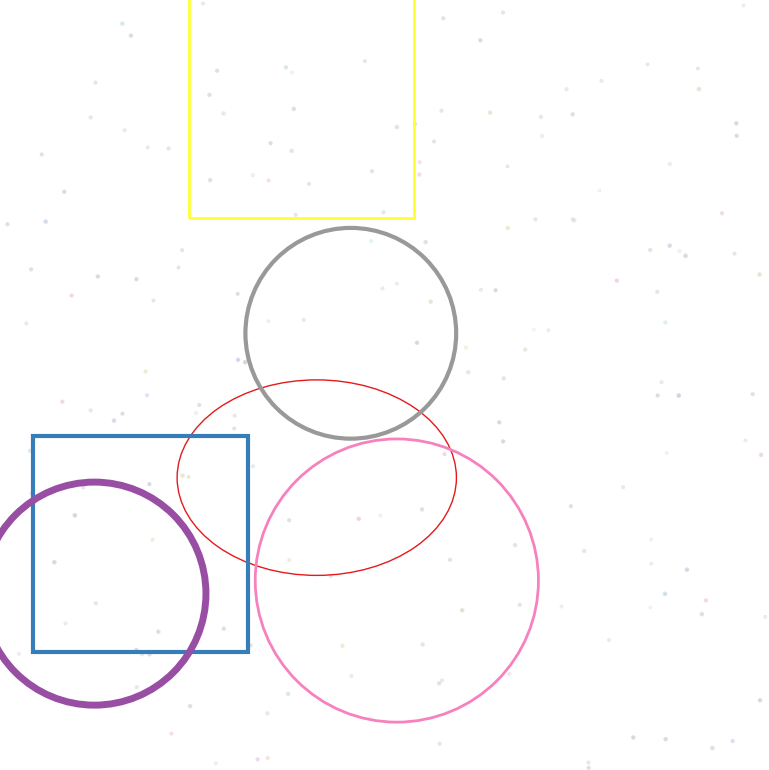[{"shape": "oval", "thickness": 0.5, "radius": 0.91, "center": [0.411, 0.38]}, {"shape": "square", "thickness": 1.5, "radius": 0.7, "center": [0.183, 0.293]}, {"shape": "circle", "thickness": 2.5, "radius": 0.72, "center": [0.123, 0.229]}, {"shape": "square", "thickness": 1, "radius": 0.73, "center": [0.392, 0.862]}, {"shape": "circle", "thickness": 1, "radius": 0.92, "center": [0.515, 0.246]}, {"shape": "circle", "thickness": 1.5, "radius": 0.68, "center": [0.456, 0.567]}]